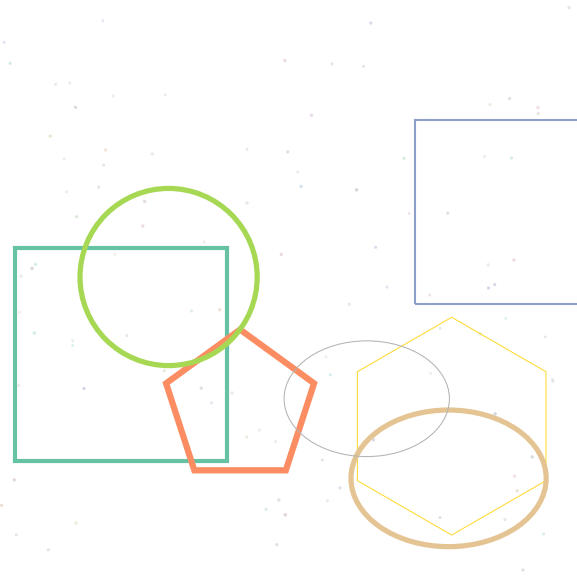[{"shape": "square", "thickness": 2, "radius": 0.92, "center": [0.21, 0.385]}, {"shape": "pentagon", "thickness": 3, "radius": 0.67, "center": [0.416, 0.294]}, {"shape": "square", "thickness": 1, "radius": 0.8, "center": [0.878, 0.632]}, {"shape": "circle", "thickness": 2.5, "radius": 0.77, "center": [0.292, 0.519]}, {"shape": "hexagon", "thickness": 0.5, "radius": 0.94, "center": [0.782, 0.261]}, {"shape": "oval", "thickness": 2.5, "radius": 0.84, "center": [0.777, 0.171]}, {"shape": "oval", "thickness": 0.5, "radius": 0.72, "center": [0.635, 0.309]}]